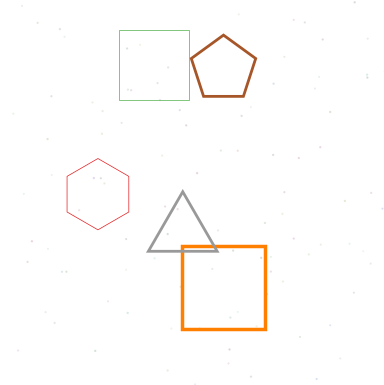[{"shape": "hexagon", "thickness": 0.5, "radius": 0.46, "center": [0.254, 0.496]}, {"shape": "square", "thickness": 0.5, "radius": 0.45, "center": [0.4, 0.83]}, {"shape": "square", "thickness": 2.5, "radius": 0.54, "center": [0.581, 0.253]}, {"shape": "pentagon", "thickness": 2, "radius": 0.44, "center": [0.581, 0.821]}, {"shape": "triangle", "thickness": 2, "radius": 0.52, "center": [0.475, 0.399]}]